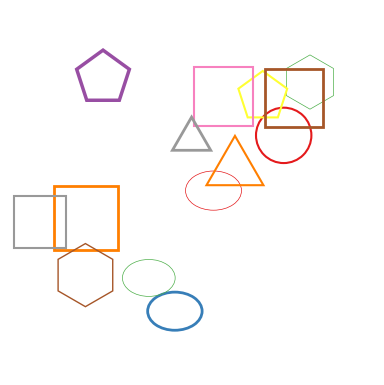[{"shape": "circle", "thickness": 1.5, "radius": 0.36, "center": [0.737, 0.648]}, {"shape": "oval", "thickness": 0.5, "radius": 0.36, "center": [0.555, 0.505]}, {"shape": "oval", "thickness": 2, "radius": 0.35, "center": [0.454, 0.192]}, {"shape": "hexagon", "thickness": 0.5, "radius": 0.35, "center": [0.805, 0.787]}, {"shape": "oval", "thickness": 0.5, "radius": 0.34, "center": [0.386, 0.278]}, {"shape": "pentagon", "thickness": 2.5, "radius": 0.36, "center": [0.268, 0.798]}, {"shape": "triangle", "thickness": 1.5, "radius": 0.43, "center": [0.61, 0.562]}, {"shape": "square", "thickness": 2, "radius": 0.42, "center": [0.223, 0.434]}, {"shape": "pentagon", "thickness": 1.5, "radius": 0.33, "center": [0.683, 0.749]}, {"shape": "hexagon", "thickness": 1, "radius": 0.41, "center": [0.222, 0.285]}, {"shape": "square", "thickness": 2, "radius": 0.38, "center": [0.763, 0.745]}, {"shape": "square", "thickness": 1.5, "radius": 0.38, "center": [0.581, 0.749]}, {"shape": "square", "thickness": 1.5, "radius": 0.34, "center": [0.103, 0.424]}, {"shape": "triangle", "thickness": 2, "radius": 0.29, "center": [0.498, 0.638]}]